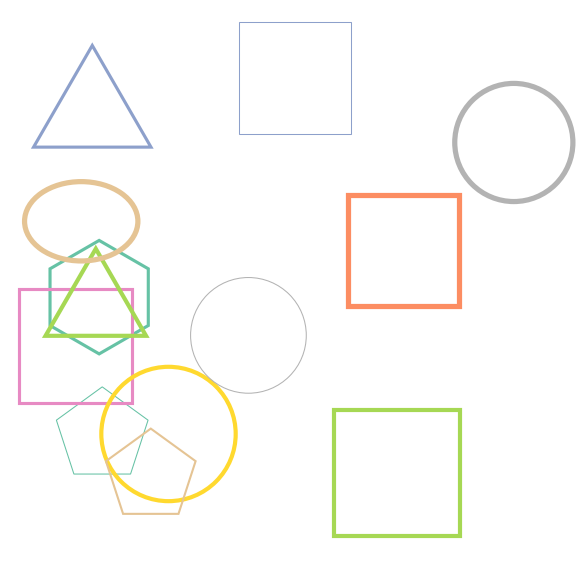[{"shape": "hexagon", "thickness": 1.5, "radius": 0.49, "center": [0.172, 0.485]}, {"shape": "pentagon", "thickness": 0.5, "radius": 0.42, "center": [0.177, 0.246]}, {"shape": "square", "thickness": 2.5, "radius": 0.48, "center": [0.699, 0.565]}, {"shape": "triangle", "thickness": 1.5, "radius": 0.59, "center": [0.16, 0.803]}, {"shape": "square", "thickness": 0.5, "radius": 0.48, "center": [0.511, 0.864]}, {"shape": "square", "thickness": 1.5, "radius": 0.49, "center": [0.131, 0.4]}, {"shape": "square", "thickness": 2, "radius": 0.54, "center": [0.687, 0.181]}, {"shape": "triangle", "thickness": 2, "radius": 0.5, "center": [0.166, 0.468]}, {"shape": "circle", "thickness": 2, "radius": 0.58, "center": [0.292, 0.248]}, {"shape": "pentagon", "thickness": 1, "radius": 0.41, "center": [0.261, 0.175]}, {"shape": "oval", "thickness": 2.5, "radius": 0.49, "center": [0.141, 0.616]}, {"shape": "circle", "thickness": 0.5, "radius": 0.5, "center": [0.43, 0.418]}, {"shape": "circle", "thickness": 2.5, "radius": 0.51, "center": [0.89, 0.752]}]